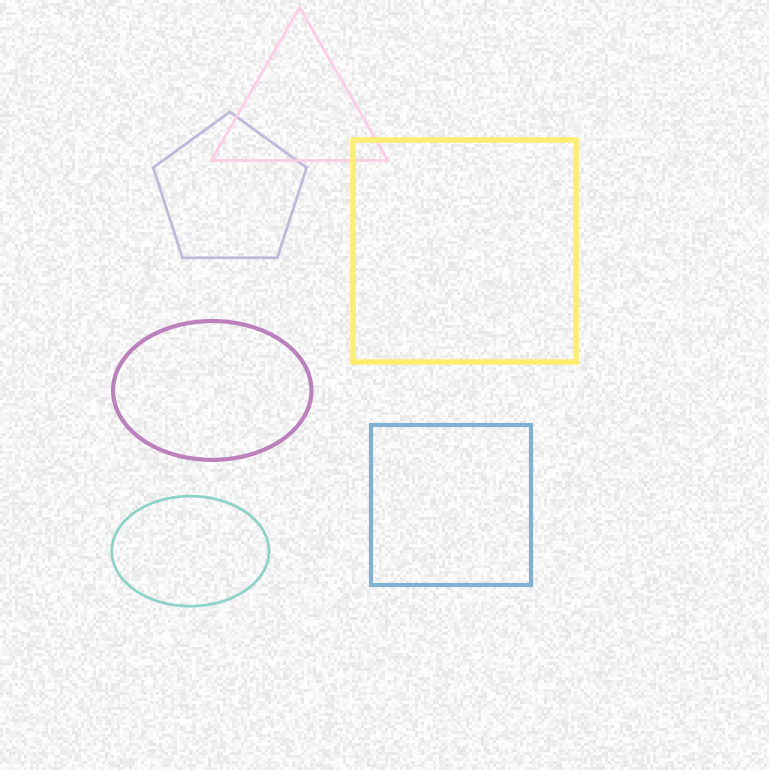[{"shape": "oval", "thickness": 1, "radius": 0.51, "center": [0.247, 0.284]}, {"shape": "pentagon", "thickness": 1, "radius": 0.52, "center": [0.299, 0.75]}, {"shape": "square", "thickness": 1.5, "radius": 0.52, "center": [0.586, 0.344]}, {"shape": "triangle", "thickness": 1, "radius": 0.66, "center": [0.389, 0.858]}, {"shape": "oval", "thickness": 1.5, "radius": 0.64, "center": [0.276, 0.493]}, {"shape": "square", "thickness": 2, "radius": 0.72, "center": [0.603, 0.674]}]